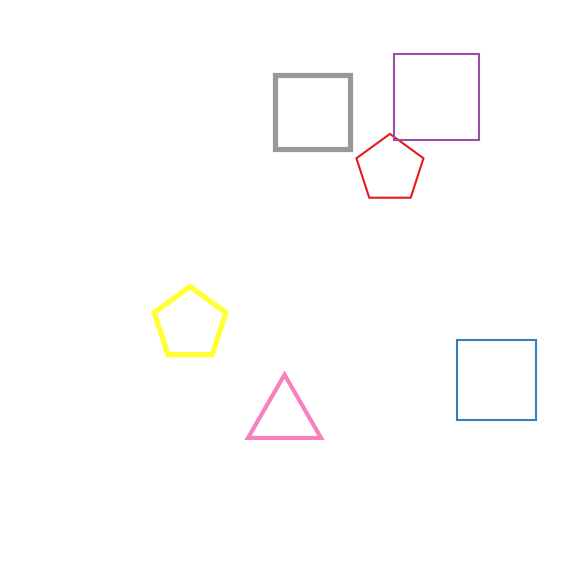[{"shape": "pentagon", "thickness": 1, "radius": 0.31, "center": [0.675, 0.706]}, {"shape": "square", "thickness": 1, "radius": 0.34, "center": [0.86, 0.341]}, {"shape": "square", "thickness": 1, "radius": 0.37, "center": [0.756, 0.831]}, {"shape": "pentagon", "thickness": 2.5, "radius": 0.33, "center": [0.329, 0.438]}, {"shape": "triangle", "thickness": 2, "radius": 0.37, "center": [0.493, 0.277]}, {"shape": "square", "thickness": 2.5, "radius": 0.32, "center": [0.541, 0.805]}]